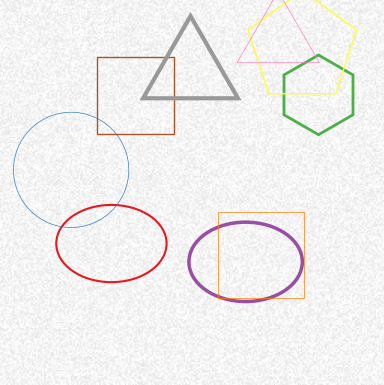[{"shape": "oval", "thickness": 1.5, "radius": 0.72, "center": [0.289, 0.367]}, {"shape": "circle", "thickness": 0.5, "radius": 0.75, "center": [0.185, 0.559]}, {"shape": "hexagon", "thickness": 2, "radius": 0.52, "center": [0.827, 0.754]}, {"shape": "oval", "thickness": 2.5, "radius": 0.74, "center": [0.638, 0.32]}, {"shape": "square", "thickness": 0.5, "radius": 0.56, "center": [0.678, 0.337]}, {"shape": "pentagon", "thickness": 1, "radius": 0.74, "center": [0.785, 0.876]}, {"shape": "square", "thickness": 1, "radius": 0.5, "center": [0.352, 0.752]}, {"shape": "triangle", "thickness": 0.5, "radius": 0.62, "center": [0.723, 0.899]}, {"shape": "triangle", "thickness": 3, "radius": 0.71, "center": [0.495, 0.816]}]